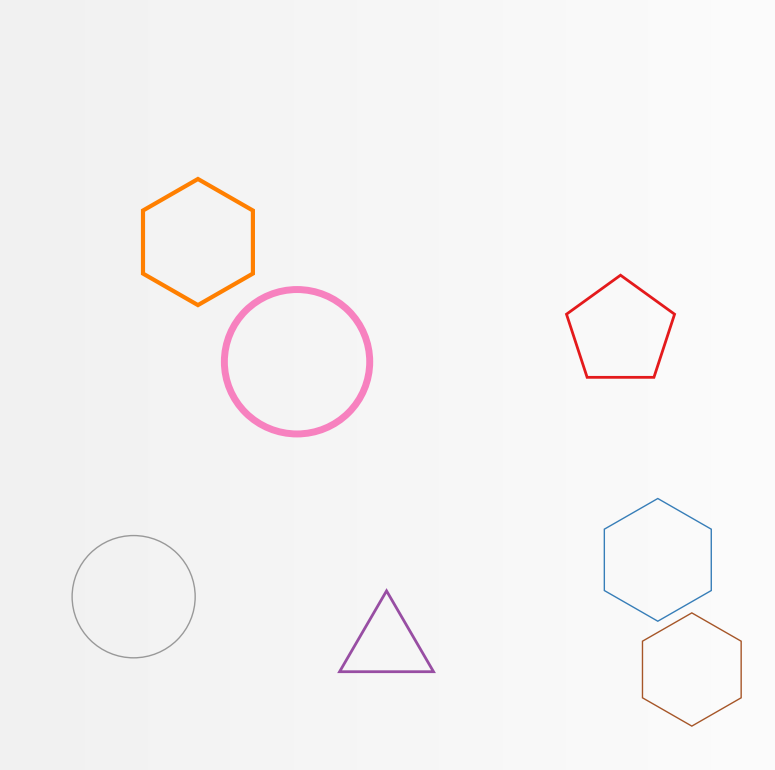[{"shape": "pentagon", "thickness": 1, "radius": 0.37, "center": [0.801, 0.569]}, {"shape": "hexagon", "thickness": 0.5, "radius": 0.4, "center": [0.849, 0.273]}, {"shape": "triangle", "thickness": 1, "radius": 0.35, "center": [0.499, 0.163]}, {"shape": "hexagon", "thickness": 1.5, "radius": 0.41, "center": [0.255, 0.686]}, {"shape": "hexagon", "thickness": 0.5, "radius": 0.37, "center": [0.893, 0.131]}, {"shape": "circle", "thickness": 2.5, "radius": 0.47, "center": [0.383, 0.53]}, {"shape": "circle", "thickness": 0.5, "radius": 0.4, "center": [0.172, 0.225]}]